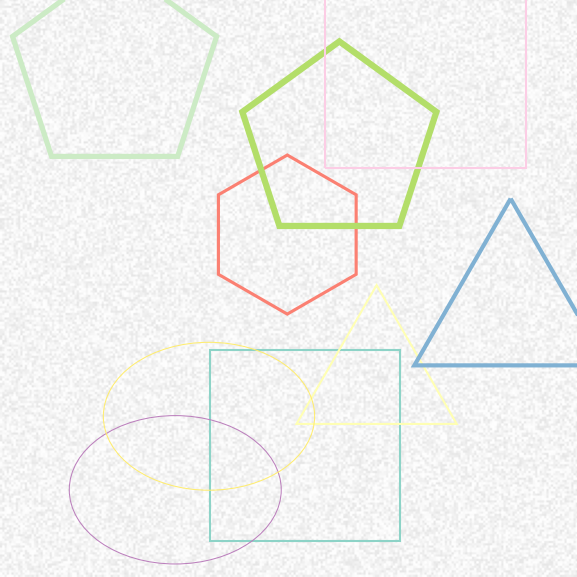[{"shape": "square", "thickness": 1, "radius": 0.83, "center": [0.528, 0.228]}, {"shape": "triangle", "thickness": 1, "radius": 0.8, "center": [0.652, 0.345]}, {"shape": "hexagon", "thickness": 1.5, "radius": 0.69, "center": [0.497, 0.593]}, {"shape": "triangle", "thickness": 2, "radius": 0.96, "center": [0.884, 0.463]}, {"shape": "pentagon", "thickness": 3, "radius": 0.88, "center": [0.588, 0.751]}, {"shape": "square", "thickness": 1, "radius": 0.87, "center": [0.737, 0.881]}, {"shape": "oval", "thickness": 0.5, "radius": 0.92, "center": [0.303, 0.151]}, {"shape": "pentagon", "thickness": 2.5, "radius": 0.93, "center": [0.198, 0.879]}, {"shape": "oval", "thickness": 0.5, "radius": 0.91, "center": [0.362, 0.278]}]